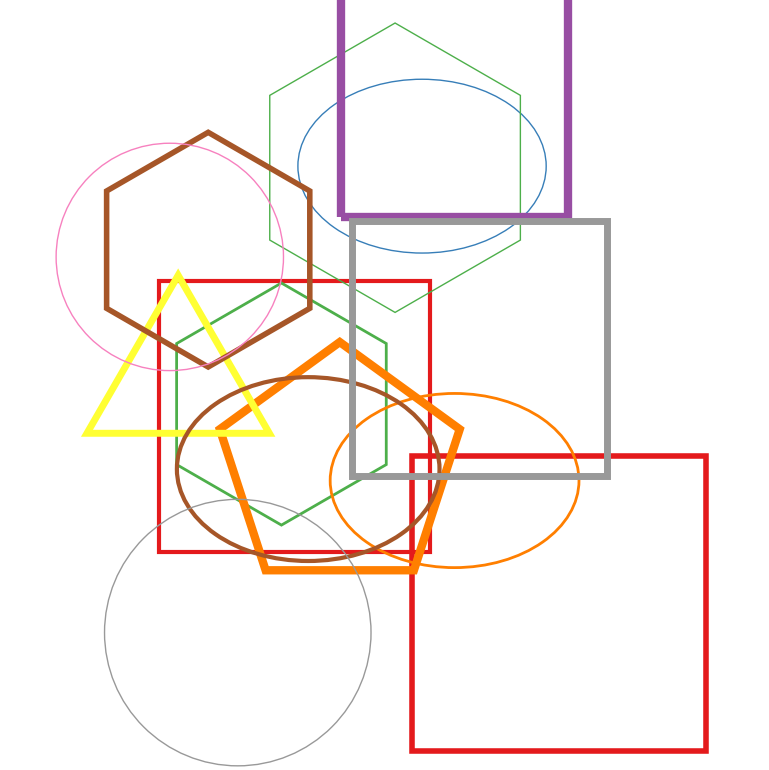[{"shape": "square", "thickness": 2, "radius": 0.96, "center": [0.726, 0.216]}, {"shape": "square", "thickness": 1.5, "radius": 0.88, "center": [0.382, 0.459]}, {"shape": "oval", "thickness": 0.5, "radius": 0.81, "center": [0.548, 0.784]}, {"shape": "hexagon", "thickness": 0.5, "radius": 0.94, "center": [0.513, 0.782]}, {"shape": "hexagon", "thickness": 1, "radius": 0.79, "center": [0.366, 0.475]}, {"shape": "square", "thickness": 3, "radius": 0.74, "center": [0.59, 0.866]}, {"shape": "oval", "thickness": 1, "radius": 0.81, "center": [0.59, 0.376]}, {"shape": "pentagon", "thickness": 3, "radius": 0.82, "center": [0.441, 0.392]}, {"shape": "triangle", "thickness": 2.5, "radius": 0.68, "center": [0.231, 0.506]}, {"shape": "oval", "thickness": 1.5, "radius": 0.85, "center": [0.4, 0.391]}, {"shape": "hexagon", "thickness": 2, "radius": 0.76, "center": [0.27, 0.676]}, {"shape": "circle", "thickness": 0.5, "radius": 0.74, "center": [0.221, 0.666]}, {"shape": "circle", "thickness": 0.5, "radius": 0.87, "center": [0.309, 0.178]}, {"shape": "square", "thickness": 2.5, "radius": 0.83, "center": [0.623, 0.547]}]